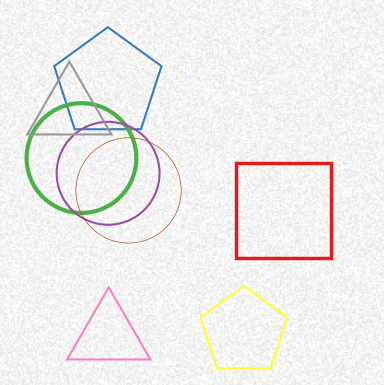[{"shape": "square", "thickness": 2.5, "radius": 0.62, "center": [0.737, 0.453]}, {"shape": "pentagon", "thickness": 1.5, "radius": 0.73, "center": [0.28, 0.783]}, {"shape": "circle", "thickness": 3, "radius": 0.71, "center": [0.212, 0.589]}, {"shape": "circle", "thickness": 1.5, "radius": 0.67, "center": [0.281, 0.55]}, {"shape": "pentagon", "thickness": 1.5, "radius": 0.59, "center": [0.633, 0.139]}, {"shape": "circle", "thickness": 0.5, "radius": 0.68, "center": [0.334, 0.505]}, {"shape": "triangle", "thickness": 1.5, "radius": 0.62, "center": [0.282, 0.129]}, {"shape": "triangle", "thickness": 1.5, "radius": 0.63, "center": [0.18, 0.714]}]